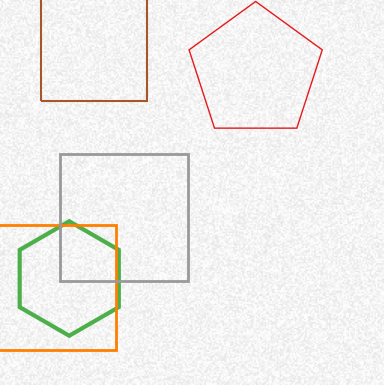[{"shape": "pentagon", "thickness": 1, "radius": 0.91, "center": [0.664, 0.814]}, {"shape": "hexagon", "thickness": 3, "radius": 0.74, "center": [0.18, 0.277]}, {"shape": "square", "thickness": 2, "radius": 0.81, "center": [0.138, 0.253]}, {"shape": "square", "thickness": 1.5, "radius": 0.69, "center": [0.244, 0.876]}, {"shape": "square", "thickness": 2, "radius": 0.83, "center": [0.322, 0.436]}]